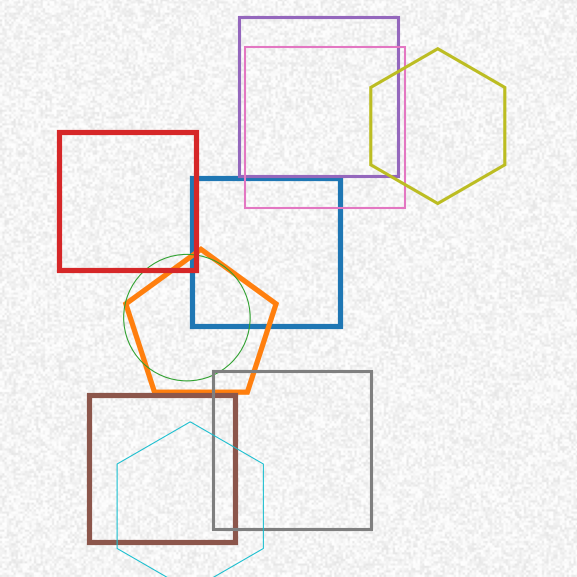[{"shape": "square", "thickness": 2.5, "radius": 0.64, "center": [0.46, 0.563]}, {"shape": "pentagon", "thickness": 2.5, "radius": 0.68, "center": [0.348, 0.431]}, {"shape": "circle", "thickness": 0.5, "radius": 0.55, "center": [0.324, 0.449]}, {"shape": "square", "thickness": 2.5, "radius": 0.59, "center": [0.22, 0.651]}, {"shape": "square", "thickness": 1.5, "radius": 0.69, "center": [0.551, 0.832]}, {"shape": "square", "thickness": 2.5, "radius": 0.63, "center": [0.28, 0.188]}, {"shape": "square", "thickness": 1, "radius": 0.69, "center": [0.562, 0.779]}, {"shape": "square", "thickness": 1.5, "radius": 0.68, "center": [0.506, 0.22]}, {"shape": "hexagon", "thickness": 1.5, "radius": 0.67, "center": [0.758, 0.781]}, {"shape": "hexagon", "thickness": 0.5, "radius": 0.73, "center": [0.329, 0.123]}]